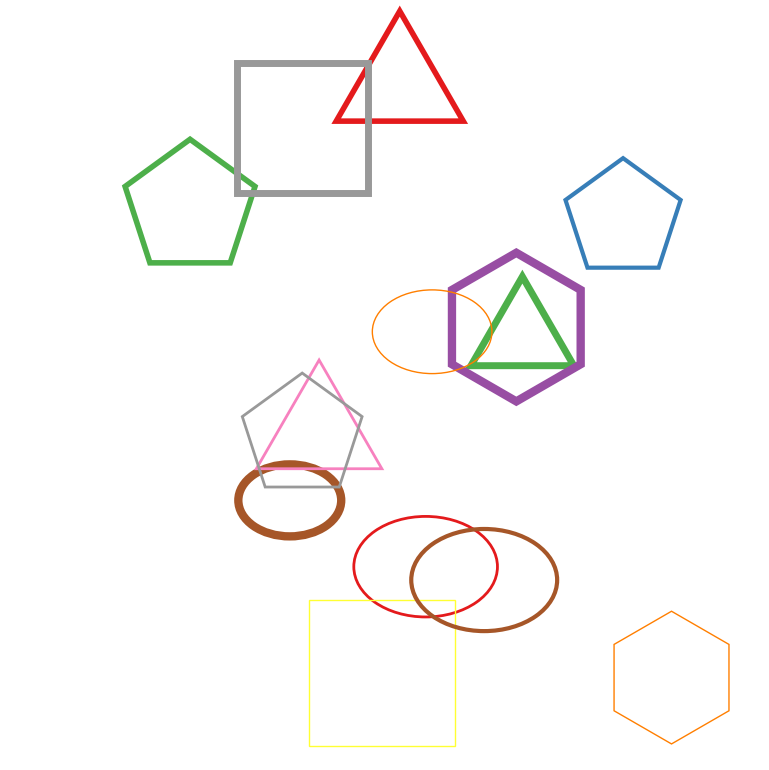[{"shape": "triangle", "thickness": 2, "radius": 0.48, "center": [0.519, 0.89]}, {"shape": "oval", "thickness": 1, "radius": 0.47, "center": [0.553, 0.264]}, {"shape": "pentagon", "thickness": 1.5, "radius": 0.39, "center": [0.809, 0.716]}, {"shape": "pentagon", "thickness": 2, "radius": 0.44, "center": [0.247, 0.73]}, {"shape": "triangle", "thickness": 2.5, "radius": 0.39, "center": [0.678, 0.564]}, {"shape": "hexagon", "thickness": 3, "radius": 0.48, "center": [0.671, 0.575]}, {"shape": "oval", "thickness": 0.5, "radius": 0.39, "center": [0.561, 0.569]}, {"shape": "hexagon", "thickness": 0.5, "radius": 0.43, "center": [0.872, 0.12]}, {"shape": "square", "thickness": 0.5, "radius": 0.48, "center": [0.496, 0.126]}, {"shape": "oval", "thickness": 3, "radius": 0.33, "center": [0.376, 0.35]}, {"shape": "oval", "thickness": 1.5, "radius": 0.47, "center": [0.629, 0.247]}, {"shape": "triangle", "thickness": 1, "radius": 0.47, "center": [0.414, 0.438]}, {"shape": "pentagon", "thickness": 1, "radius": 0.41, "center": [0.392, 0.434]}, {"shape": "square", "thickness": 2.5, "radius": 0.42, "center": [0.393, 0.834]}]